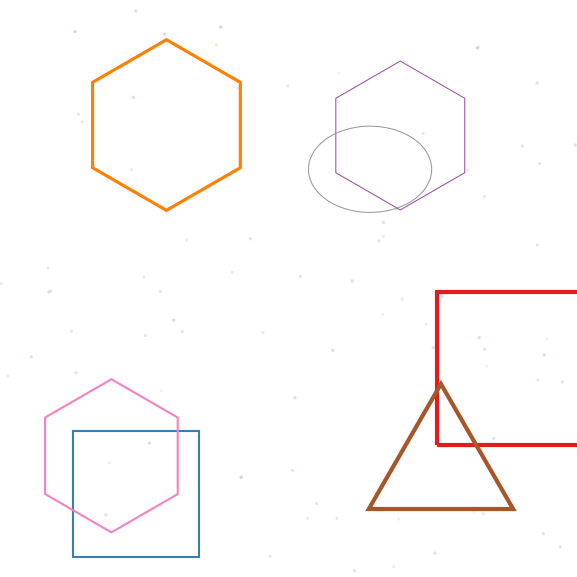[{"shape": "square", "thickness": 2, "radius": 0.66, "center": [0.89, 0.361]}, {"shape": "square", "thickness": 1, "radius": 0.55, "center": [0.236, 0.144]}, {"shape": "hexagon", "thickness": 0.5, "radius": 0.64, "center": [0.693, 0.764]}, {"shape": "hexagon", "thickness": 1.5, "radius": 0.74, "center": [0.288, 0.783]}, {"shape": "triangle", "thickness": 2, "radius": 0.72, "center": [0.764, 0.19]}, {"shape": "hexagon", "thickness": 1, "radius": 0.66, "center": [0.193, 0.21]}, {"shape": "oval", "thickness": 0.5, "radius": 0.53, "center": [0.641, 0.706]}]